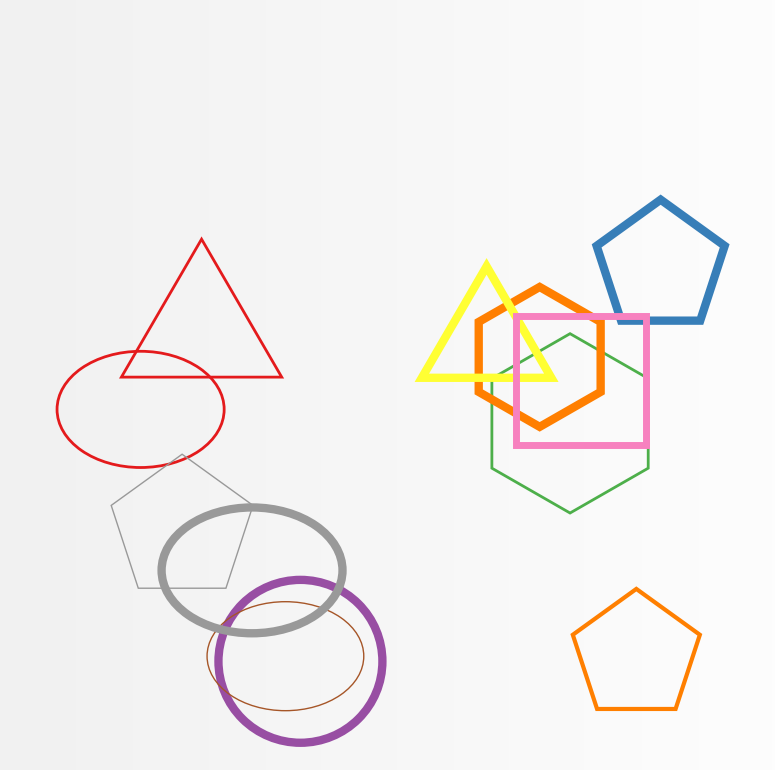[{"shape": "triangle", "thickness": 1, "radius": 0.6, "center": [0.26, 0.57]}, {"shape": "oval", "thickness": 1, "radius": 0.54, "center": [0.181, 0.468]}, {"shape": "pentagon", "thickness": 3, "radius": 0.43, "center": [0.852, 0.654]}, {"shape": "hexagon", "thickness": 1, "radius": 0.58, "center": [0.736, 0.45]}, {"shape": "circle", "thickness": 3, "radius": 0.53, "center": [0.388, 0.141]}, {"shape": "hexagon", "thickness": 3, "radius": 0.45, "center": [0.696, 0.536]}, {"shape": "pentagon", "thickness": 1.5, "radius": 0.43, "center": [0.821, 0.149]}, {"shape": "triangle", "thickness": 3, "radius": 0.48, "center": [0.628, 0.558]}, {"shape": "oval", "thickness": 0.5, "radius": 0.51, "center": [0.368, 0.148]}, {"shape": "square", "thickness": 2.5, "radius": 0.42, "center": [0.75, 0.506]}, {"shape": "oval", "thickness": 3, "radius": 0.58, "center": [0.325, 0.259]}, {"shape": "pentagon", "thickness": 0.5, "radius": 0.48, "center": [0.235, 0.314]}]